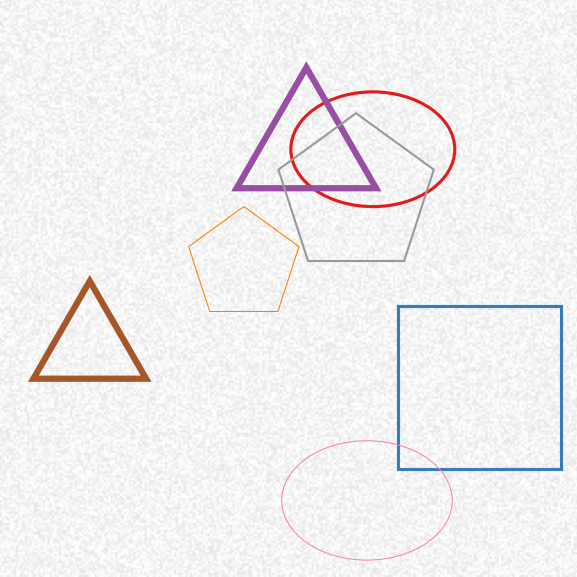[{"shape": "oval", "thickness": 1.5, "radius": 0.71, "center": [0.646, 0.741]}, {"shape": "square", "thickness": 1.5, "radius": 0.7, "center": [0.83, 0.328]}, {"shape": "triangle", "thickness": 3, "radius": 0.7, "center": [0.53, 0.743]}, {"shape": "pentagon", "thickness": 0.5, "radius": 0.5, "center": [0.422, 0.541]}, {"shape": "triangle", "thickness": 3, "radius": 0.56, "center": [0.155, 0.4]}, {"shape": "oval", "thickness": 0.5, "radius": 0.74, "center": [0.635, 0.133]}, {"shape": "pentagon", "thickness": 1, "radius": 0.71, "center": [0.617, 0.662]}]